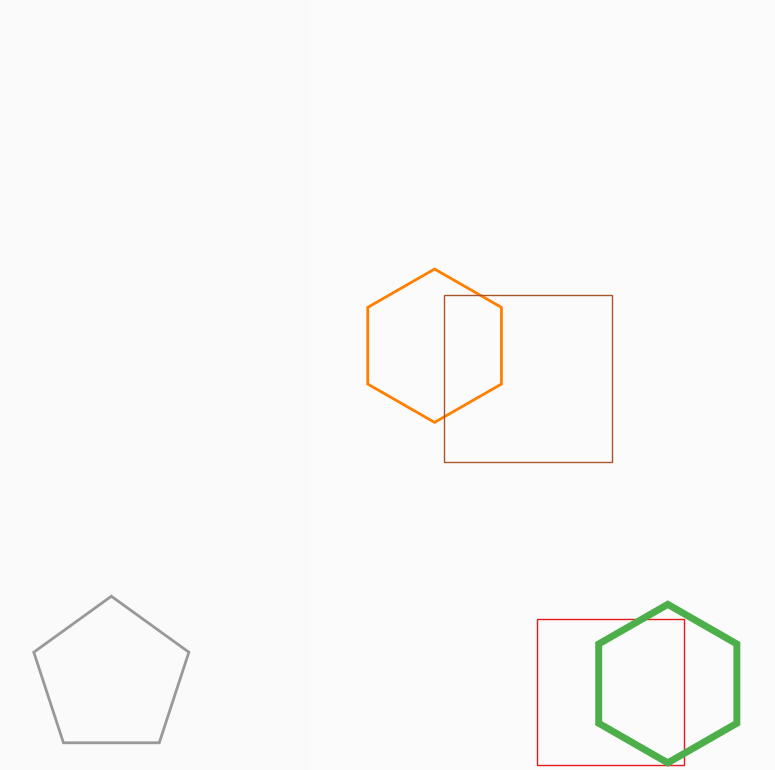[{"shape": "square", "thickness": 0.5, "radius": 0.48, "center": [0.788, 0.101]}, {"shape": "hexagon", "thickness": 2.5, "radius": 0.51, "center": [0.862, 0.112]}, {"shape": "hexagon", "thickness": 1, "radius": 0.5, "center": [0.561, 0.551]}, {"shape": "square", "thickness": 0.5, "radius": 0.54, "center": [0.681, 0.508]}, {"shape": "pentagon", "thickness": 1, "radius": 0.53, "center": [0.144, 0.12]}]